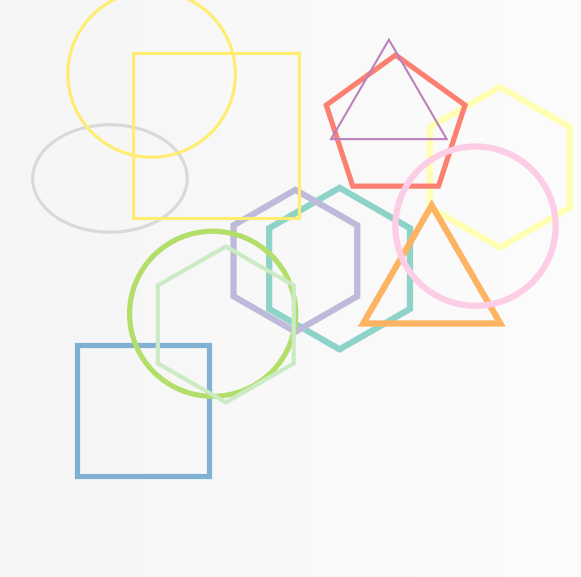[{"shape": "hexagon", "thickness": 3, "radius": 0.7, "center": [0.584, 0.534]}, {"shape": "hexagon", "thickness": 3, "radius": 0.7, "center": [0.86, 0.709]}, {"shape": "hexagon", "thickness": 3, "radius": 0.61, "center": [0.508, 0.548]}, {"shape": "pentagon", "thickness": 2.5, "radius": 0.63, "center": [0.681, 0.778]}, {"shape": "square", "thickness": 2.5, "radius": 0.57, "center": [0.246, 0.288]}, {"shape": "triangle", "thickness": 3, "radius": 0.68, "center": [0.743, 0.507]}, {"shape": "circle", "thickness": 2.5, "radius": 0.71, "center": [0.366, 0.456]}, {"shape": "circle", "thickness": 3, "radius": 0.69, "center": [0.818, 0.608]}, {"shape": "oval", "thickness": 1.5, "radius": 0.66, "center": [0.189, 0.69]}, {"shape": "triangle", "thickness": 1, "radius": 0.57, "center": [0.669, 0.816]}, {"shape": "hexagon", "thickness": 2, "radius": 0.67, "center": [0.388, 0.437]}, {"shape": "square", "thickness": 1.5, "radius": 0.71, "center": [0.372, 0.764]}, {"shape": "circle", "thickness": 1.5, "radius": 0.72, "center": [0.261, 0.871]}]